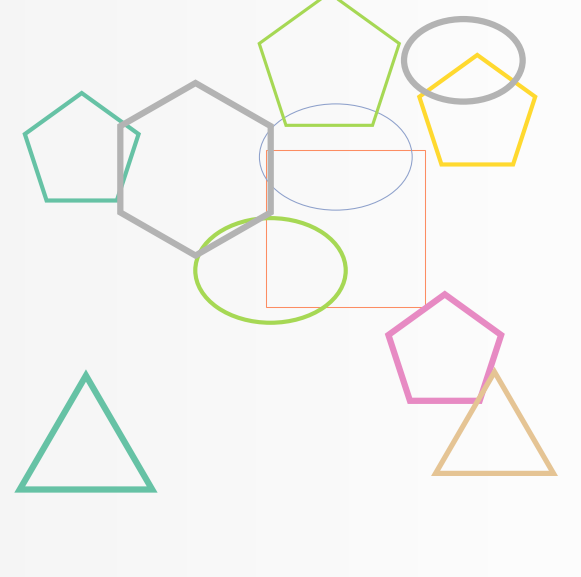[{"shape": "pentagon", "thickness": 2, "radius": 0.51, "center": [0.141, 0.735]}, {"shape": "triangle", "thickness": 3, "radius": 0.66, "center": [0.148, 0.217]}, {"shape": "square", "thickness": 0.5, "radius": 0.68, "center": [0.594, 0.603]}, {"shape": "oval", "thickness": 0.5, "radius": 0.66, "center": [0.578, 0.727]}, {"shape": "pentagon", "thickness": 3, "radius": 0.51, "center": [0.765, 0.388]}, {"shape": "oval", "thickness": 2, "radius": 0.65, "center": [0.465, 0.531]}, {"shape": "pentagon", "thickness": 1.5, "radius": 0.63, "center": [0.566, 0.885]}, {"shape": "pentagon", "thickness": 2, "radius": 0.52, "center": [0.821, 0.799]}, {"shape": "triangle", "thickness": 2.5, "radius": 0.59, "center": [0.851, 0.238]}, {"shape": "hexagon", "thickness": 3, "radius": 0.75, "center": [0.336, 0.706]}, {"shape": "oval", "thickness": 3, "radius": 0.51, "center": [0.797, 0.895]}]